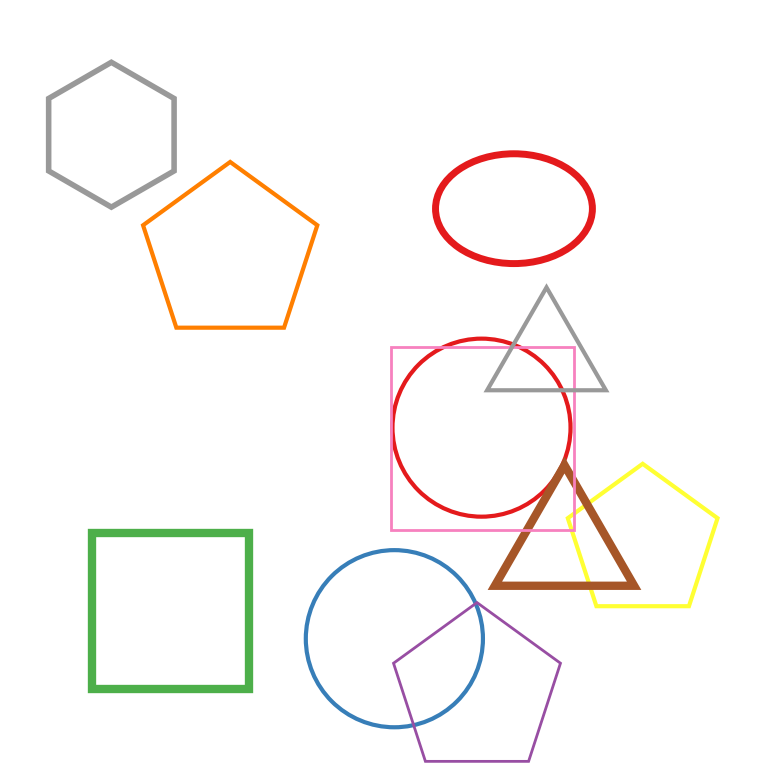[{"shape": "circle", "thickness": 1.5, "radius": 0.58, "center": [0.625, 0.445]}, {"shape": "oval", "thickness": 2.5, "radius": 0.51, "center": [0.667, 0.729]}, {"shape": "circle", "thickness": 1.5, "radius": 0.58, "center": [0.512, 0.171]}, {"shape": "square", "thickness": 3, "radius": 0.51, "center": [0.221, 0.207]}, {"shape": "pentagon", "thickness": 1, "radius": 0.57, "center": [0.619, 0.103]}, {"shape": "pentagon", "thickness": 1.5, "radius": 0.59, "center": [0.299, 0.671]}, {"shape": "pentagon", "thickness": 1.5, "radius": 0.51, "center": [0.835, 0.295]}, {"shape": "triangle", "thickness": 3, "radius": 0.52, "center": [0.733, 0.291]}, {"shape": "square", "thickness": 1, "radius": 0.6, "center": [0.627, 0.43]}, {"shape": "hexagon", "thickness": 2, "radius": 0.47, "center": [0.145, 0.825]}, {"shape": "triangle", "thickness": 1.5, "radius": 0.45, "center": [0.71, 0.538]}]